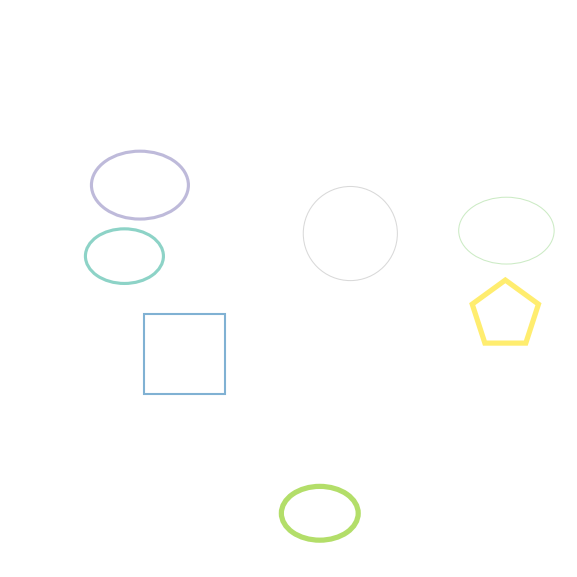[{"shape": "oval", "thickness": 1.5, "radius": 0.34, "center": [0.215, 0.556]}, {"shape": "oval", "thickness": 1.5, "radius": 0.42, "center": [0.242, 0.679]}, {"shape": "square", "thickness": 1, "radius": 0.35, "center": [0.32, 0.386]}, {"shape": "oval", "thickness": 2.5, "radius": 0.33, "center": [0.554, 0.11]}, {"shape": "circle", "thickness": 0.5, "radius": 0.41, "center": [0.607, 0.595]}, {"shape": "oval", "thickness": 0.5, "radius": 0.41, "center": [0.877, 0.6]}, {"shape": "pentagon", "thickness": 2.5, "radius": 0.3, "center": [0.875, 0.454]}]